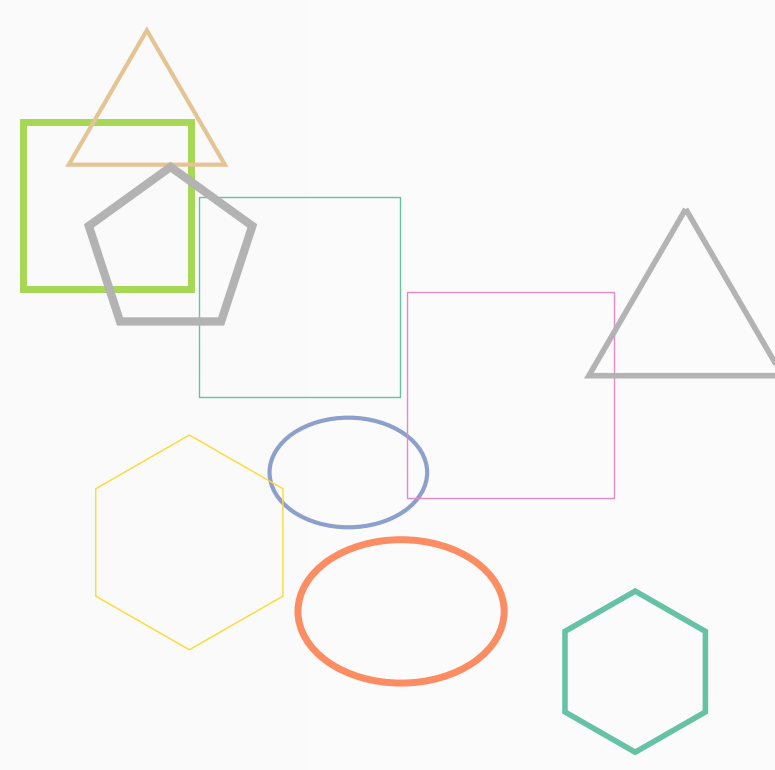[{"shape": "hexagon", "thickness": 2, "radius": 0.52, "center": [0.82, 0.128]}, {"shape": "square", "thickness": 0.5, "radius": 0.65, "center": [0.387, 0.614]}, {"shape": "oval", "thickness": 2.5, "radius": 0.67, "center": [0.517, 0.206]}, {"shape": "oval", "thickness": 1.5, "radius": 0.51, "center": [0.449, 0.386]}, {"shape": "square", "thickness": 0.5, "radius": 0.67, "center": [0.659, 0.487]}, {"shape": "square", "thickness": 2.5, "radius": 0.54, "center": [0.138, 0.733]}, {"shape": "hexagon", "thickness": 0.5, "radius": 0.7, "center": [0.244, 0.296]}, {"shape": "triangle", "thickness": 1.5, "radius": 0.58, "center": [0.189, 0.844]}, {"shape": "triangle", "thickness": 2, "radius": 0.72, "center": [0.885, 0.584]}, {"shape": "pentagon", "thickness": 3, "radius": 0.55, "center": [0.22, 0.672]}]